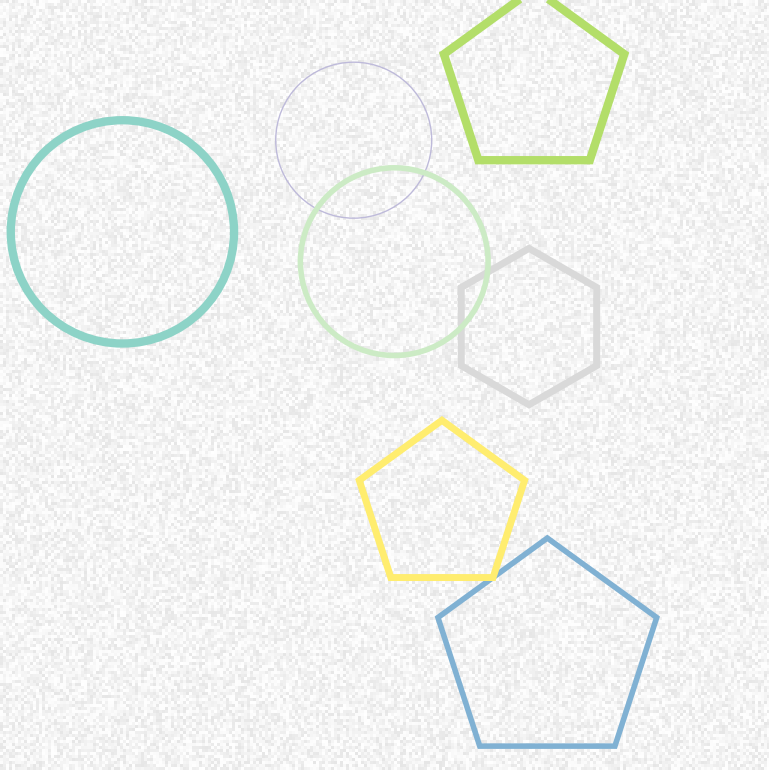[{"shape": "circle", "thickness": 3, "radius": 0.72, "center": [0.159, 0.699]}, {"shape": "circle", "thickness": 0.5, "radius": 0.51, "center": [0.459, 0.818]}, {"shape": "pentagon", "thickness": 2, "radius": 0.75, "center": [0.711, 0.152]}, {"shape": "pentagon", "thickness": 3, "radius": 0.62, "center": [0.694, 0.892]}, {"shape": "hexagon", "thickness": 2.5, "radius": 0.51, "center": [0.687, 0.576]}, {"shape": "circle", "thickness": 2, "radius": 0.61, "center": [0.512, 0.66]}, {"shape": "pentagon", "thickness": 2.5, "radius": 0.56, "center": [0.574, 0.341]}]